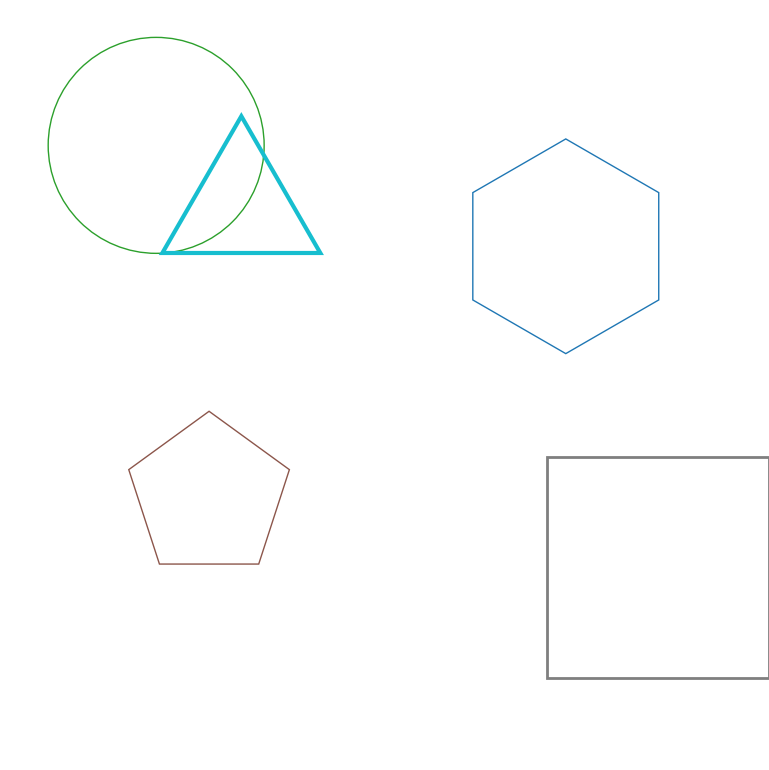[{"shape": "hexagon", "thickness": 0.5, "radius": 0.7, "center": [0.735, 0.68]}, {"shape": "circle", "thickness": 0.5, "radius": 0.7, "center": [0.203, 0.811]}, {"shape": "pentagon", "thickness": 0.5, "radius": 0.55, "center": [0.272, 0.356]}, {"shape": "square", "thickness": 1, "radius": 0.72, "center": [0.855, 0.263]}, {"shape": "triangle", "thickness": 1.5, "radius": 0.59, "center": [0.313, 0.731]}]